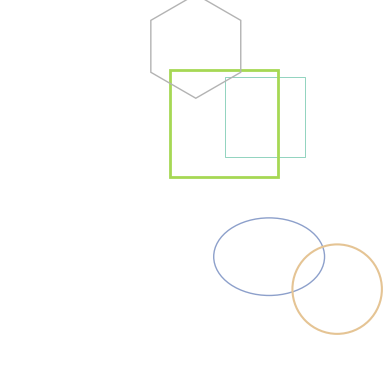[{"shape": "square", "thickness": 0.5, "radius": 0.52, "center": [0.689, 0.696]}, {"shape": "oval", "thickness": 1, "radius": 0.72, "center": [0.699, 0.333]}, {"shape": "square", "thickness": 2, "radius": 0.7, "center": [0.583, 0.679]}, {"shape": "circle", "thickness": 1.5, "radius": 0.58, "center": [0.876, 0.249]}, {"shape": "hexagon", "thickness": 1, "radius": 0.67, "center": [0.509, 0.88]}]